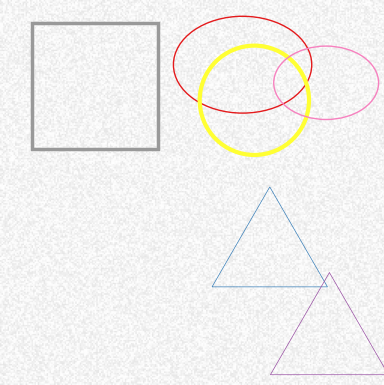[{"shape": "oval", "thickness": 1, "radius": 0.9, "center": [0.63, 0.832]}, {"shape": "triangle", "thickness": 0.5, "radius": 0.87, "center": [0.701, 0.341]}, {"shape": "triangle", "thickness": 0.5, "radius": 0.88, "center": [0.856, 0.115]}, {"shape": "circle", "thickness": 3, "radius": 0.71, "center": [0.661, 0.739]}, {"shape": "oval", "thickness": 1, "radius": 0.68, "center": [0.847, 0.785]}, {"shape": "square", "thickness": 2.5, "radius": 0.82, "center": [0.246, 0.777]}]